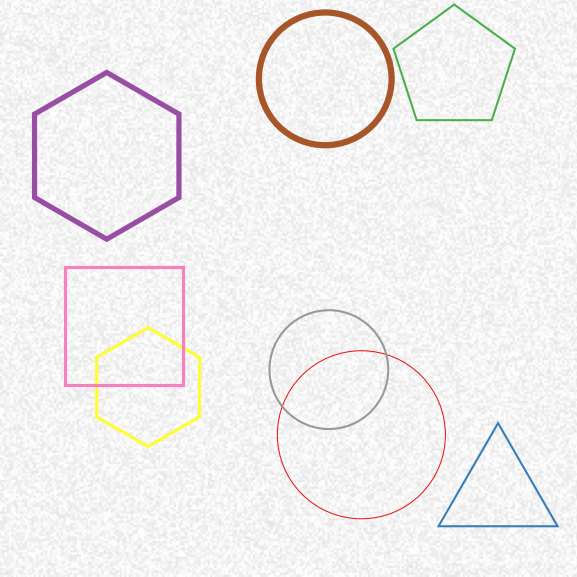[{"shape": "circle", "thickness": 0.5, "radius": 0.73, "center": [0.626, 0.246]}, {"shape": "triangle", "thickness": 1, "radius": 0.6, "center": [0.862, 0.147]}, {"shape": "pentagon", "thickness": 1, "radius": 0.55, "center": [0.787, 0.881]}, {"shape": "hexagon", "thickness": 2.5, "radius": 0.72, "center": [0.185, 0.729]}, {"shape": "hexagon", "thickness": 1.5, "radius": 0.51, "center": [0.257, 0.329]}, {"shape": "circle", "thickness": 3, "radius": 0.57, "center": [0.563, 0.863]}, {"shape": "square", "thickness": 1.5, "radius": 0.51, "center": [0.214, 0.435]}, {"shape": "circle", "thickness": 1, "radius": 0.51, "center": [0.569, 0.359]}]